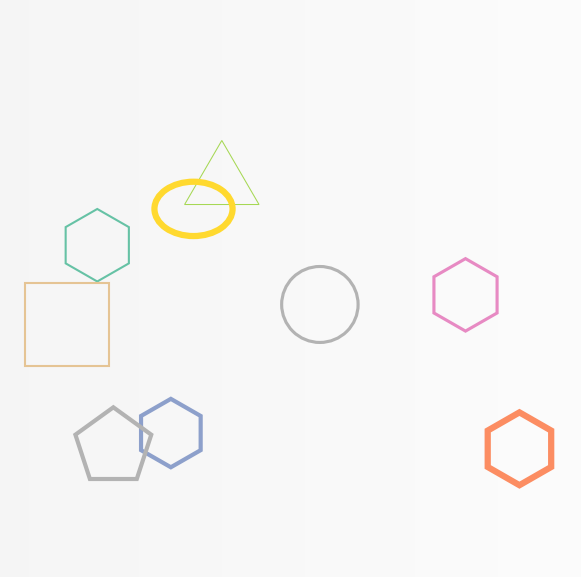[{"shape": "hexagon", "thickness": 1, "radius": 0.31, "center": [0.167, 0.574]}, {"shape": "hexagon", "thickness": 3, "radius": 0.32, "center": [0.894, 0.222]}, {"shape": "hexagon", "thickness": 2, "radius": 0.3, "center": [0.294, 0.249]}, {"shape": "hexagon", "thickness": 1.5, "radius": 0.31, "center": [0.801, 0.489]}, {"shape": "triangle", "thickness": 0.5, "radius": 0.37, "center": [0.382, 0.682]}, {"shape": "oval", "thickness": 3, "radius": 0.34, "center": [0.333, 0.637]}, {"shape": "square", "thickness": 1, "radius": 0.36, "center": [0.115, 0.437]}, {"shape": "pentagon", "thickness": 2, "radius": 0.34, "center": [0.195, 0.225]}, {"shape": "circle", "thickness": 1.5, "radius": 0.33, "center": [0.55, 0.472]}]